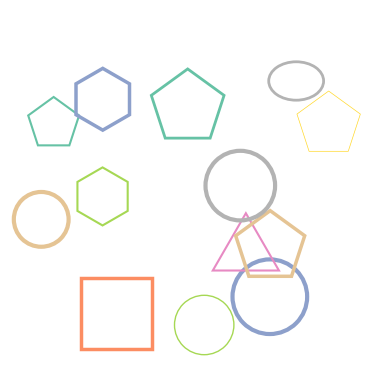[{"shape": "pentagon", "thickness": 1.5, "radius": 0.35, "center": [0.139, 0.679]}, {"shape": "pentagon", "thickness": 2, "radius": 0.5, "center": [0.488, 0.722]}, {"shape": "square", "thickness": 2.5, "radius": 0.46, "center": [0.302, 0.187]}, {"shape": "hexagon", "thickness": 2.5, "radius": 0.4, "center": [0.267, 0.742]}, {"shape": "circle", "thickness": 3, "radius": 0.48, "center": [0.701, 0.229]}, {"shape": "triangle", "thickness": 1.5, "radius": 0.5, "center": [0.639, 0.347]}, {"shape": "circle", "thickness": 1, "radius": 0.39, "center": [0.53, 0.156]}, {"shape": "hexagon", "thickness": 1.5, "radius": 0.38, "center": [0.266, 0.49]}, {"shape": "pentagon", "thickness": 0.5, "radius": 0.43, "center": [0.854, 0.677]}, {"shape": "pentagon", "thickness": 2.5, "radius": 0.47, "center": [0.702, 0.359]}, {"shape": "circle", "thickness": 3, "radius": 0.36, "center": [0.107, 0.43]}, {"shape": "circle", "thickness": 3, "radius": 0.45, "center": [0.624, 0.518]}, {"shape": "oval", "thickness": 2, "radius": 0.36, "center": [0.769, 0.79]}]